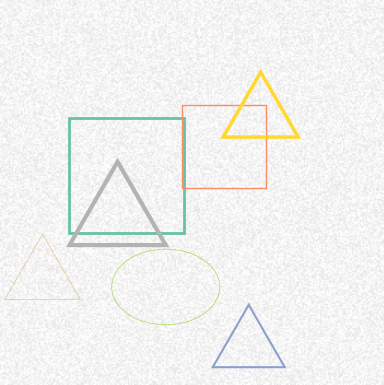[{"shape": "square", "thickness": 2, "radius": 0.75, "center": [0.328, 0.544]}, {"shape": "square", "thickness": 1, "radius": 0.54, "center": [0.582, 0.619]}, {"shape": "triangle", "thickness": 1.5, "radius": 0.54, "center": [0.646, 0.1]}, {"shape": "oval", "thickness": 0.5, "radius": 0.7, "center": [0.431, 0.255]}, {"shape": "triangle", "thickness": 2.5, "radius": 0.56, "center": [0.677, 0.7]}, {"shape": "triangle", "thickness": 0.5, "radius": 0.57, "center": [0.111, 0.279]}, {"shape": "triangle", "thickness": 3, "radius": 0.72, "center": [0.305, 0.436]}]